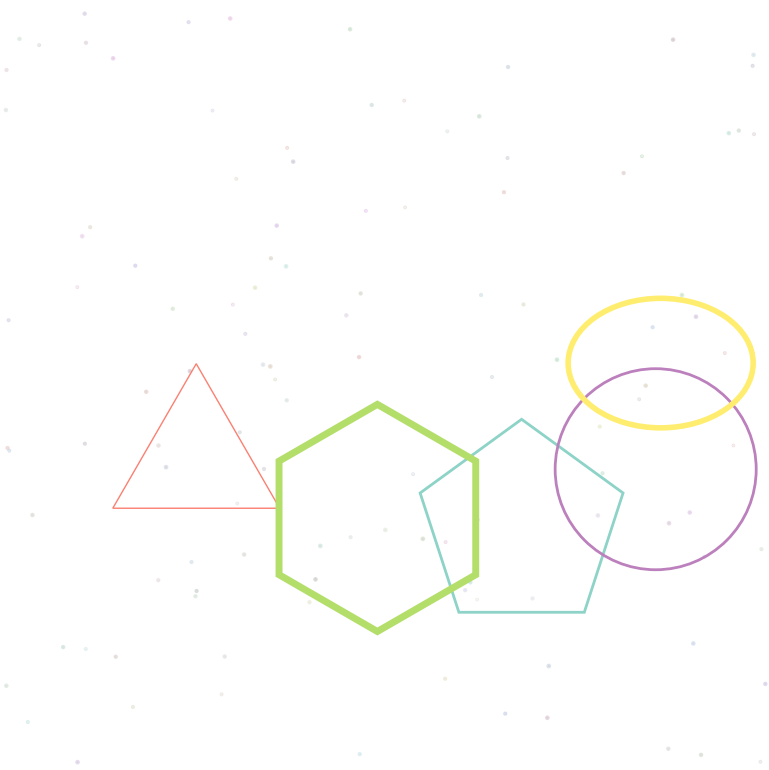[{"shape": "pentagon", "thickness": 1, "radius": 0.69, "center": [0.677, 0.317]}, {"shape": "triangle", "thickness": 0.5, "radius": 0.63, "center": [0.255, 0.403]}, {"shape": "hexagon", "thickness": 2.5, "radius": 0.74, "center": [0.49, 0.327]}, {"shape": "circle", "thickness": 1, "radius": 0.65, "center": [0.852, 0.391]}, {"shape": "oval", "thickness": 2, "radius": 0.6, "center": [0.858, 0.528]}]